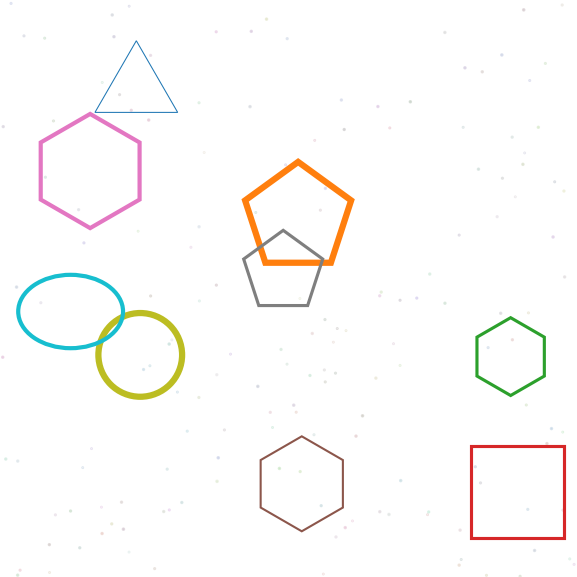[{"shape": "triangle", "thickness": 0.5, "radius": 0.41, "center": [0.236, 0.846]}, {"shape": "pentagon", "thickness": 3, "radius": 0.48, "center": [0.516, 0.622]}, {"shape": "hexagon", "thickness": 1.5, "radius": 0.34, "center": [0.884, 0.382]}, {"shape": "square", "thickness": 1.5, "radius": 0.4, "center": [0.896, 0.147]}, {"shape": "hexagon", "thickness": 1, "radius": 0.41, "center": [0.523, 0.161]}, {"shape": "hexagon", "thickness": 2, "radius": 0.49, "center": [0.156, 0.703]}, {"shape": "pentagon", "thickness": 1.5, "radius": 0.36, "center": [0.49, 0.528]}, {"shape": "circle", "thickness": 3, "radius": 0.36, "center": [0.243, 0.385]}, {"shape": "oval", "thickness": 2, "radius": 0.45, "center": [0.122, 0.46]}]